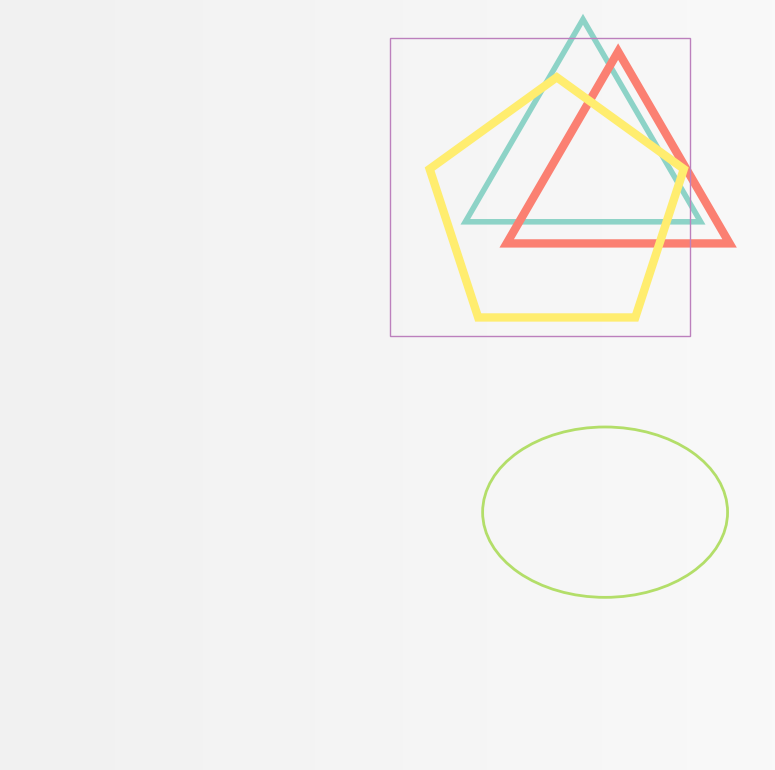[{"shape": "triangle", "thickness": 2, "radius": 0.88, "center": [0.752, 0.8]}, {"shape": "triangle", "thickness": 3, "radius": 0.83, "center": [0.798, 0.767]}, {"shape": "oval", "thickness": 1, "radius": 0.79, "center": [0.781, 0.335]}, {"shape": "square", "thickness": 0.5, "radius": 0.97, "center": [0.697, 0.758]}, {"shape": "pentagon", "thickness": 3, "radius": 0.86, "center": [0.718, 0.727]}]